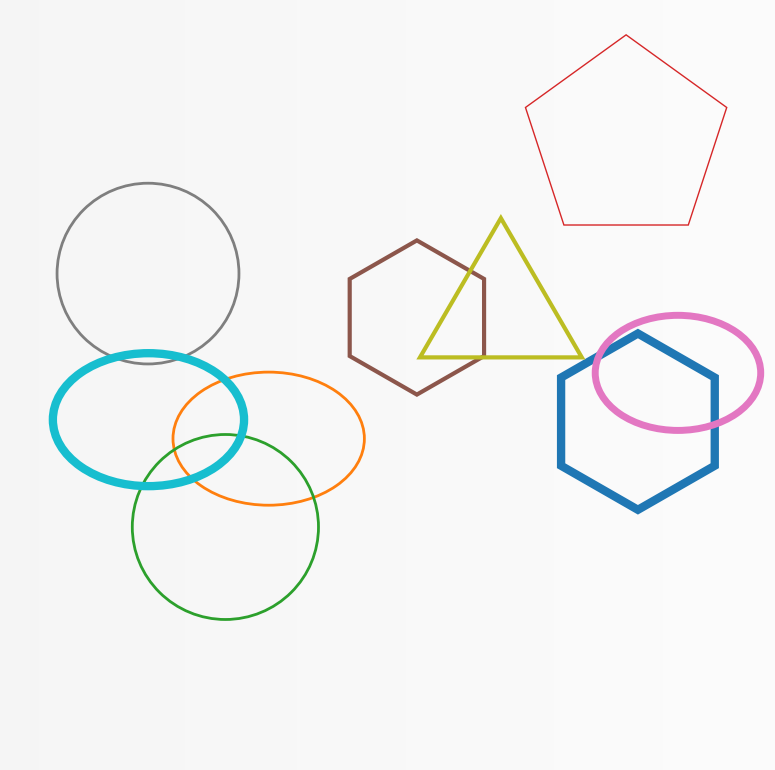[{"shape": "hexagon", "thickness": 3, "radius": 0.57, "center": [0.823, 0.452]}, {"shape": "oval", "thickness": 1, "radius": 0.62, "center": [0.347, 0.43]}, {"shape": "circle", "thickness": 1, "radius": 0.6, "center": [0.291, 0.316]}, {"shape": "pentagon", "thickness": 0.5, "radius": 0.68, "center": [0.808, 0.818]}, {"shape": "hexagon", "thickness": 1.5, "radius": 0.5, "center": [0.538, 0.588]}, {"shape": "oval", "thickness": 2.5, "radius": 0.53, "center": [0.875, 0.516]}, {"shape": "circle", "thickness": 1, "radius": 0.59, "center": [0.191, 0.645]}, {"shape": "triangle", "thickness": 1.5, "radius": 0.6, "center": [0.646, 0.596]}, {"shape": "oval", "thickness": 3, "radius": 0.62, "center": [0.192, 0.455]}]